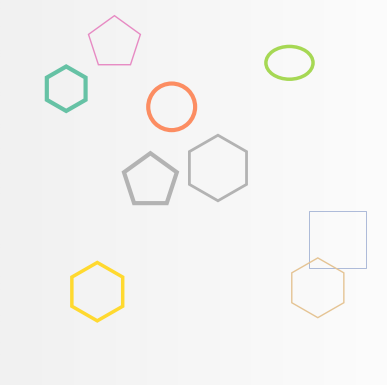[{"shape": "hexagon", "thickness": 3, "radius": 0.29, "center": [0.171, 0.77]}, {"shape": "circle", "thickness": 3, "radius": 0.3, "center": [0.443, 0.723]}, {"shape": "square", "thickness": 0.5, "radius": 0.37, "center": [0.87, 0.379]}, {"shape": "pentagon", "thickness": 1, "radius": 0.35, "center": [0.295, 0.889]}, {"shape": "oval", "thickness": 2.5, "radius": 0.3, "center": [0.747, 0.837]}, {"shape": "hexagon", "thickness": 2.5, "radius": 0.38, "center": [0.251, 0.242]}, {"shape": "hexagon", "thickness": 1, "radius": 0.39, "center": [0.82, 0.253]}, {"shape": "hexagon", "thickness": 2, "radius": 0.43, "center": [0.562, 0.564]}, {"shape": "pentagon", "thickness": 3, "radius": 0.36, "center": [0.388, 0.53]}]